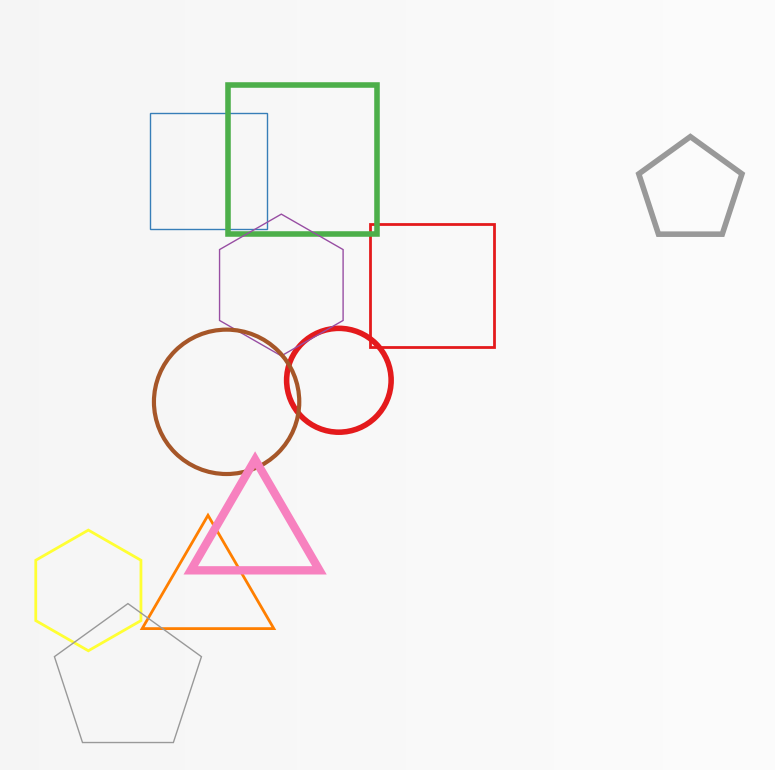[{"shape": "square", "thickness": 1, "radius": 0.4, "center": [0.558, 0.629]}, {"shape": "circle", "thickness": 2, "radius": 0.34, "center": [0.437, 0.506]}, {"shape": "square", "thickness": 0.5, "radius": 0.38, "center": [0.269, 0.778]}, {"shape": "square", "thickness": 2, "radius": 0.48, "center": [0.39, 0.793]}, {"shape": "hexagon", "thickness": 0.5, "radius": 0.46, "center": [0.363, 0.63]}, {"shape": "triangle", "thickness": 1, "radius": 0.49, "center": [0.268, 0.233]}, {"shape": "hexagon", "thickness": 1, "radius": 0.39, "center": [0.114, 0.233]}, {"shape": "circle", "thickness": 1.5, "radius": 0.47, "center": [0.292, 0.478]}, {"shape": "triangle", "thickness": 3, "radius": 0.48, "center": [0.329, 0.307]}, {"shape": "pentagon", "thickness": 0.5, "radius": 0.5, "center": [0.165, 0.116]}, {"shape": "pentagon", "thickness": 2, "radius": 0.35, "center": [0.891, 0.753]}]